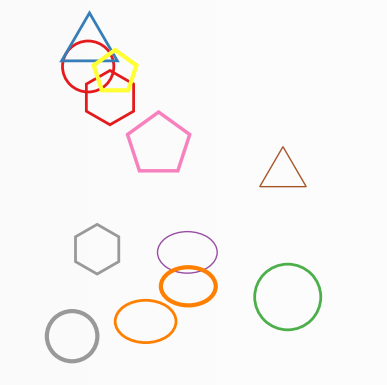[{"shape": "circle", "thickness": 2, "radius": 0.33, "center": [0.228, 0.827]}, {"shape": "hexagon", "thickness": 2, "radius": 0.35, "center": [0.284, 0.746]}, {"shape": "triangle", "thickness": 2, "radius": 0.42, "center": [0.231, 0.883]}, {"shape": "circle", "thickness": 2, "radius": 0.43, "center": [0.743, 0.229]}, {"shape": "oval", "thickness": 1, "radius": 0.39, "center": [0.483, 0.344]}, {"shape": "oval", "thickness": 2, "radius": 0.39, "center": [0.376, 0.165]}, {"shape": "oval", "thickness": 3, "radius": 0.35, "center": [0.486, 0.256]}, {"shape": "pentagon", "thickness": 3, "radius": 0.29, "center": [0.297, 0.812]}, {"shape": "triangle", "thickness": 1, "radius": 0.35, "center": [0.73, 0.55]}, {"shape": "pentagon", "thickness": 2.5, "radius": 0.42, "center": [0.409, 0.625]}, {"shape": "circle", "thickness": 3, "radius": 0.33, "center": [0.186, 0.127]}, {"shape": "hexagon", "thickness": 2, "radius": 0.32, "center": [0.251, 0.353]}]